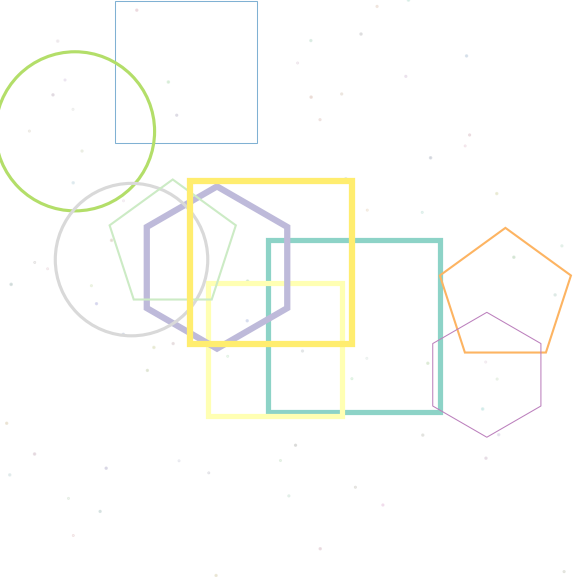[{"shape": "square", "thickness": 2.5, "radius": 0.74, "center": [0.613, 0.435]}, {"shape": "square", "thickness": 2.5, "radius": 0.58, "center": [0.477, 0.394]}, {"shape": "hexagon", "thickness": 3, "radius": 0.7, "center": [0.376, 0.536]}, {"shape": "square", "thickness": 0.5, "radius": 0.62, "center": [0.322, 0.874]}, {"shape": "pentagon", "thickness": 1, "radius": 0.6, "center": [0.875, 0.485]}, {"shape": "circle", "thickness": 1.5, "radius": 0.69, "center": [0.13, 0.772]}, {"shape": "circle", "thickness": 1.5, "radius": 0.66, "center": [0.228, 0.55]}, {"shape": "hexagon", "thickness": 0.5, "radius": 0.54, "center": [0.843, 0.35]}, {"shape": "pentagon", "thickness": 1, "radius": 0.57, "center": [0.299, 0.573]}, {"shape": "square", "thickness": 3, "radius": 0.71, "center": [0.469, 0.544]}]